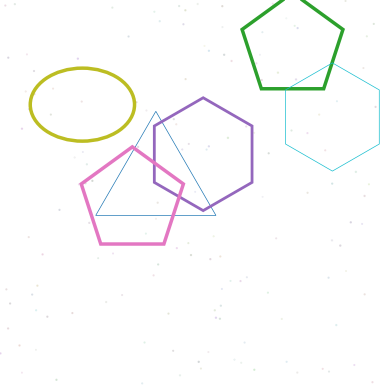[{"shape": "triangle", "thickness": 0.5, "radius": 0.9, "center": [0.405, 0.531]}, {"shape": "pentagon", "thickness": 2.5, "radius": 0.69, "center": [0.76, 0.881]}, {"shape": "hexagon", "thickness": 2, "radius": 0.73, "center": [0.528, 0.6]}, {"shape": "pentagon", "thickness": 2.5, "radius": 0.7, "center": [0.344, 0.479]}, {"shape": "oval", "thickness": 2.5, "radius": 0.68, "center": [0.214, 0.728]}, {"shape": "hexagon", "thickness": 0.5, "radius": 0.7, "center": [0.863, 0.696]}]